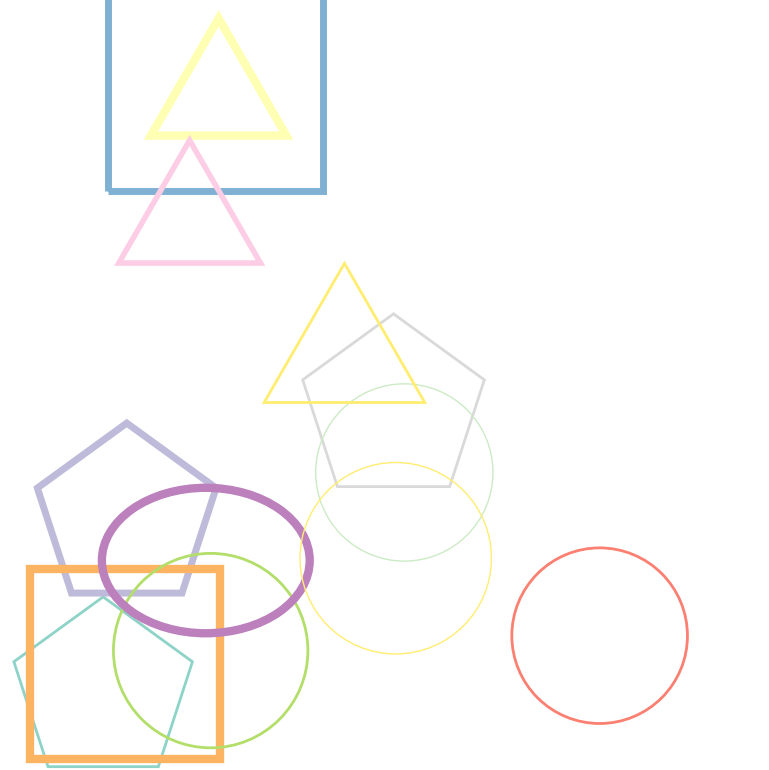[{"shape": "pentagon", "thickness": 1, "radius": 0.61, "center": [0.134, 0.103]}, {"shape": "triangle", "thickness": 3, "radius": 0.51, "center": [0.284, 0.875]}, {"shape": "pentagon", "thickness": 2.5, "radius": 0.61, "center": [0.165, 0.328]}, {"shape": "circle", "thickness": 1, "radius": 0.57, "center": [0.779, 0.174]}, {"shape": "square", "thickness": 2.5, "radius": 0.7, "center": [0.28, 0.891]}, {"shape": "square", "thickness": 3, "radius": 0.62, "center": [0.162, 0.138]}, {"shape": "circle", "thickness": 1, "radius": 0.63, "center": [0.274, 0.155]}, {"shape": "triangle", "thickness": 2, "radius": 0.53, "center": [0.246, 0.712]}, {"shape": "pentagon", "thickness": 1, "radius": 0.62, "center": [0.511, 0.468]}, {"shape": "oval", "thickness": 3, "radius": 0.67, "center": [0.267, 0.272]}, {"shape": "circle", "thickness": 0.5, "radius": 0.58, "center": [0.525, 0.386]}, {"shape": "triangle", "thickness": 1, "radius": 0.6, "center": [0.447, 0.537]}, {"shape": "circle", "thickness": 0.5, "radius": 0.62, "center": [0.514, 0.275]}]